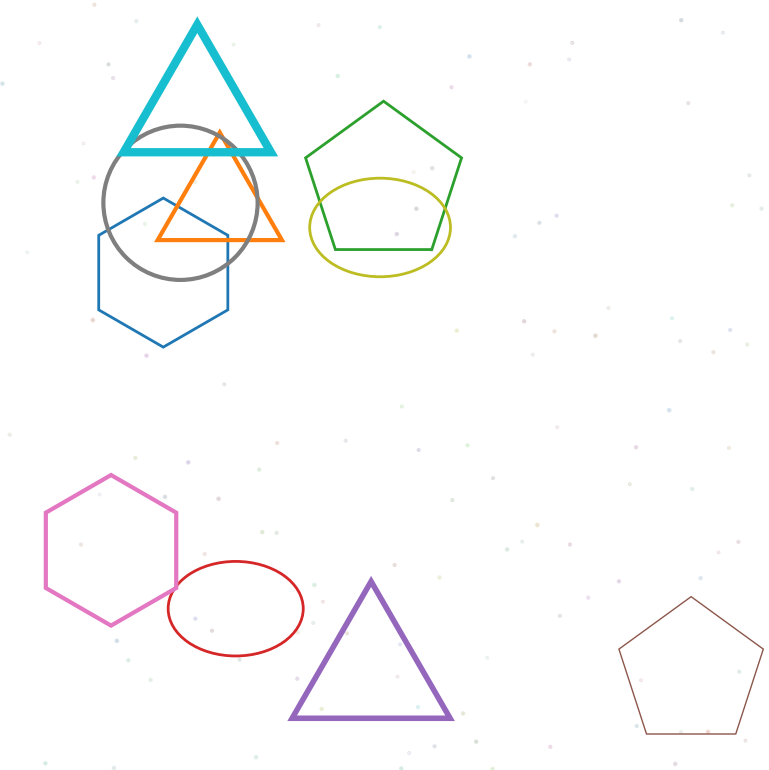[{"shape": "hexagon", "thickness": 1, "radius": 0.48, "center": [0.212, 0.646]}, {"shape": "triangle", "thickness": 1.5, "radius": 0.47, "center": [0.285, 0.735]}, {"shape": "pentagon", "thickness": 1, "radius": 0.53, "center": [0.498, 0.762]}, {"shape": "oval", "thickness": 1, "radius": 0.44, "center": [0.306, 0.21]}, {"shape": "triangle", "thickness": 2, "radius": 0.59, "center": [0.482, 0.126]}, {"shape": "pentagon", "thickness": 0.5, "radius": 0.49, "center": [0.898, 0.127]}, {"shape": "hexagon", "thickness": 1.5, "radius": 0.49, "center": [0.144, 0.285]}, {"shape": "circle", "thickness": 1.5, "radius": 0.5, "center": [0.234, 0.737]}, {"shape": "oval", "thickness": 1, "radius": 0.46, "center": [0.494, 0.705]}, {"shape": "triangle", "thickness": 3, "radius": 0.55, "center": [0.256, 0.857]}]